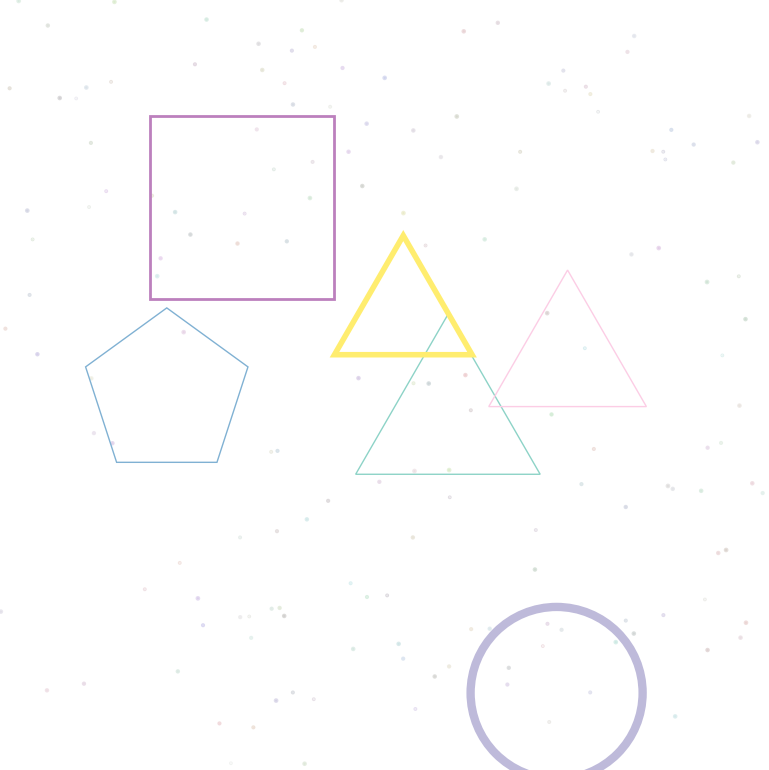[{"shape": "triangle", "thickness": 0.5, "radius": 0.69, "center": [0.582, 0.453]}, {"shape": "circle", "thickness": 3, "radius": 0.56, "center": [0.723, 0.1]}, {"shape": "pentagon", "thickness": 0.5, "radius": 0.55, "center": [0.217, 0.489]}, {"shape": "triangle", "thickness": 0.5, "radius": 0.59, "center": [0.737, 0.531]}, {"shape": "square", "thickness": 1, "radius": 0.6, "center": [0.314, 0.731]}, {"shape": "triangle", "thickness": 2, "radius": 0.52, "center": [0.524, 0.591]}]